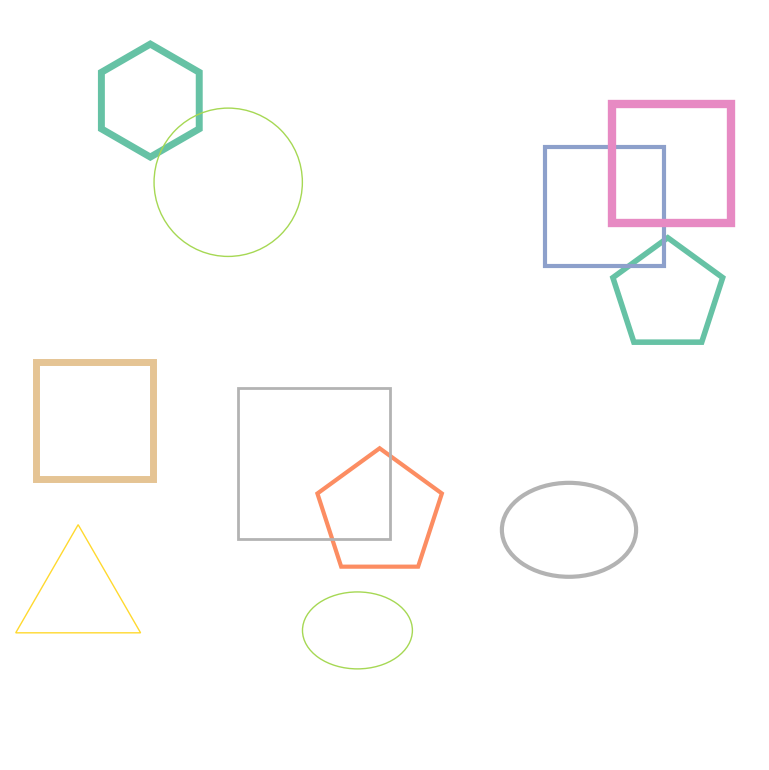[{"shape": "pentagon", "thickness": 2, "radius": 0.37, "center": [0.867, 0.616]}, {"shape": "hexagon", "thickness": 2.5, "radius": 0.37, "center": [0.195, 0.869]}, {"shape": "pentagon", "thickness": 1.5, "radius": 0.42, "center": [0.493, 0.333]}, {"shape": "square", "thickness": 1.5, "radius": 0.39, "center": [0.785, 0.732]}, {"shape": "square", "thickness": 3, "radius": 0.39, "center": [0.872, 0.788]}, {"shape": "circle", "thickness": 0.5, "radius": 0.48, "center": [0.296, 0.763]}, {"shape": "oval", "thickness": 0.5, "radius": 0.36, "center": [0.464, 0.181]}, {"shape": "triangle", "thickness": 0.5, "radius": 0.47, "center": [0.101, 0.225]}, {"shape": "square", "thickness": 2.5, "radius": 0.38, "center": [0.123, 0.454]}, {"shape": "oval", "thickness": 1.5, "radius": 0.44, "center": [0.739, 0.312]}, {"shape": "square", "thickness": 1, "radius": 0.49, "center": [0.408, 0.398]}]